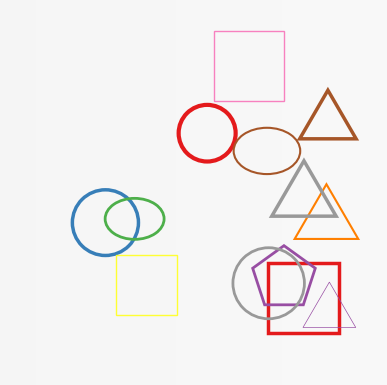[{"shape": "circle", "thickness": 3, "radius": 0.37, "center": [0.535, 0.654]}, {"shape": "square", "thickness": 2.5, "radius": 0.45, "center": [0.783, 0.226]}, {"shape": "circle", "thickness": 2.5, "radius": 0.43, "center": [0.272, 0.422]}, {"shape": "oval", "thickness": 2, "radius": 0.38, "center": [0.347, 0.432]}, {"shape": "triangle", "thickness": 0.5, "radius": 0.39, "center": [0.85, 0.189]}, {"shape": "pentagon", "thickness": 2, "radius": 0.42, "center": [0.733, 0.277]}, {"shape": "triangle", "thickness": 1.5, "radius": 0.47, "center": [0.842, 0.427]}, {"shape": "square", "thickness": 1, "radius": 0.39, "center": [0.379, 0.26]}, {"shape": "oval", "thickness": 1.5, "radius": 0.43, "center": [0.689, 0.608]}, {"shape": "triangle", "thickness": 2.5, "radius": 0.42, "center": [0.846, 0.681]}, {"shape": "square", "thickness": 1, "radius": 0.45, "center": [0.643, 0.829]}, {"shape": "triangle", "thickness": 2.5, "radius": 0.48, "center": [0.784, 0.486]}, {"shape": "circle", "thickness": 2, "radius": 0.46, "center": [0.693, 0.264]}]